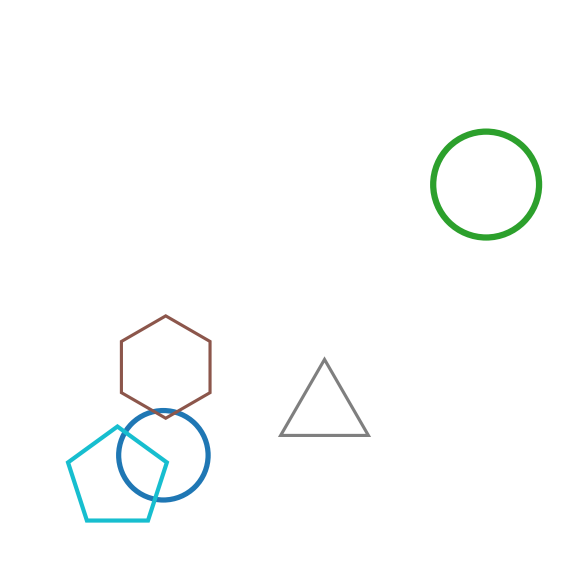[{"shape": "circle", "thickness": 2.5, "radius": 0.39, "center": [0.283, 0.211]}, {"shape": "circle", "thickness": 3, "radius": 0.46, "center": [0.842, 0.68]}, {"shape": "hexagon", "thickness": 1.5, "radius": 0.44, "center": [0.287, 0.364]}, {"shape": "triangle", "thickness": 1.5, "radius": 0.44, "center": [0.562, 0.289]}, {"shape": "pentagon", "thickness": 2, "radius": 0.45, "center": [0.203, 0.171]}]